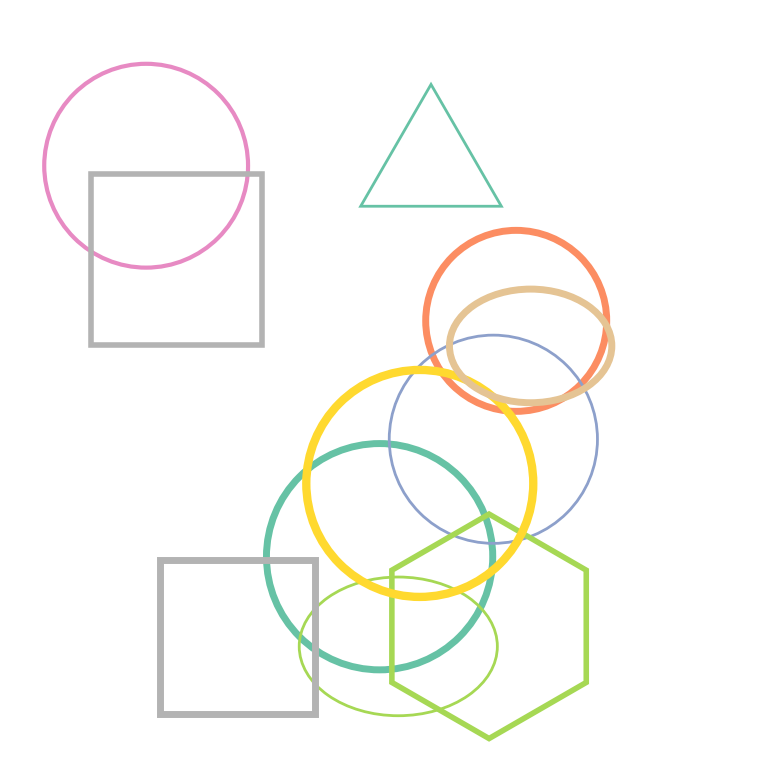[{"shape": "triangle", "thickness": 1, "radius": 0.53, "center": [0.56, 0.785]}, {"shape": "circle", "thickness": 2.5, "radius": 0.73, "center": [0.493, 0.277]}, {"shape": "circle", "thickness": 2.5, "radius": 0.59, "center": [0.67, 0.583]}, {"shape": "circle", "thickness": 1, "radius": 0.68, "center": [0.641, 0.43]}, {"shape": "circle", "thickness": 1.5, "radius": 0.66, "center": [0.19, 0.785]}, {"shape": "oval", "thickness": 1, "radius": 0.64, "center": [0.517, 0.161]}, {"shape": "hexagon", "thickness": 2, "radius": 0.73, "center": [0.635, 0.187]}, {"shape": "circle", "thickness": 3, "radius": 0.74, "center": [0.545, 0.372]}, {"shape": "oval", "thickness": 2.5, "radius": 0.53, "center": [0.689, 0.551]}, {"shape": "square", "thickness": 2.5, "radius": 0.5, "center": [0.308, 0.173]}, {"shape": "square", "thickness": 2, "radius": 0.56, "center": [0.229, 0.663]}]